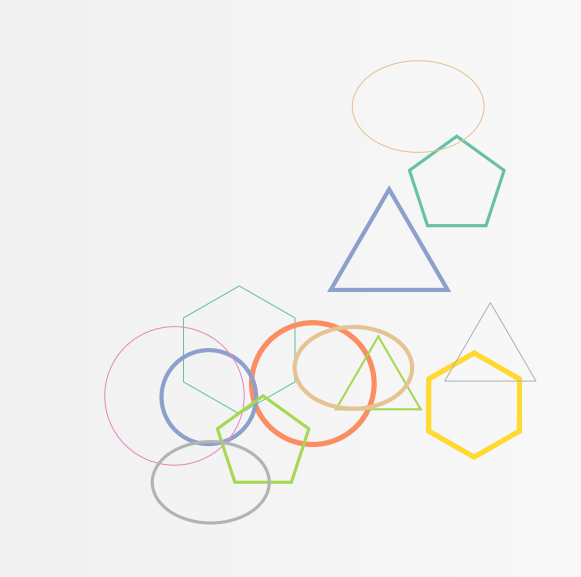[{"shape": "hexagon", "thickness": 0.5, "radius": 0.55, "center": [0.412, 0.393]}, {"shape": "pentagon", "thickness": 1.5, "radius": 0.43, "center": [0.786, 0.678]}, {"shape": "circle", "thickness": 2.5, "radius": 0.53, "center": [0.538, 0.335]}, {"shape": "circle", "thickness": 2, "radius": 0.41, "center": [0.359, 0.312]}, {"shape": "triangle", "thickness": 2, "radius": 0.58, "center": [0.67, 0.555]}, {"shape": "circle", "thickness": 0.5, "radius": 0.6, "center": [0.3, 0.314]}, {"shape": "pentagon", "thickness": 1.5, "radius": 0.41, "center": [0.453, 0.231]}, {"shape": "triangle", "thickness": 1, "radius": 0.42, "center": [0.651, 0.332]}, {"shape": "hexagon", "thickness": 2.5, "radius": 0.45, "center": [0.816, 0.298]}, {"shape": "oval", "thickness": 2, "radius": 0.51, "center": [0.608, 0.362]}, {"shape": "oval", "thickness": 0.5, "radius": 0.57, "center": [0.719, 0.815]}, {"shape": "oval", "thickness": 1.5, "radius": 0.5, "center": [0.363, 0.164]}, {"shape": "triangle", "thickness": 0.5, "radius": 0.45, "center": [0.844, 0.385]}]